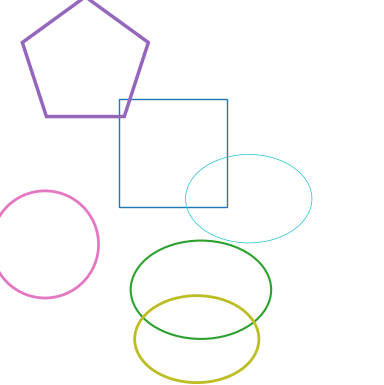[{"shape": "square", "thickness": 1, "radius": 0.7, "center": [0.449, 0.603]}, {"shape": "oval", "thickness": 1.5, "radius": 0.91, "center": [0.522, 0.247]}, {"shape": "pentagon", "thickness": 2.5, "radius": 0.86, "center": [0.222, 0.836]}, {"shape": "circle", "thickness": 2, "radius": 0.7, "center": [0.117, 0.365]}, {"shape": "oval", "thickness": 2, "radius": 0.81, "center": [0.511, 0.119]}, {"shape": "oval", "thickness": 0.5, "radius": 0.82, "center": [0.646, 0.484]}]